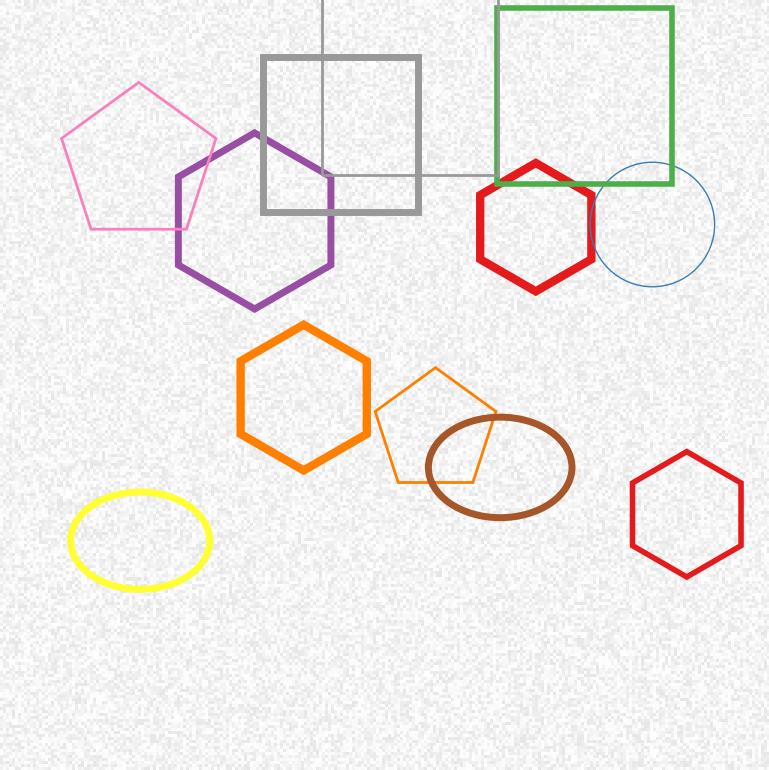[{"shape": "hexagon", "thickness": 2, "radius": 0.41, "center": [0.892, 0.332]}, {"shape": "hexagon", "thickness": 3, "radius": 0.42, "center": [0.696, 0.705]}, {"shape": "circle", "thickness": 0.5, "radius": 0.4, "center": [0.847, 0.708]}, {"shape": "square", "thickness": 2, "radius": 0.57, "center": [0.759, 0.875]}, {"shape": "hexagon", "thickness": 2.5, "radius": 0.57, "center": [0.331, 0.713]}, {"shape": "hexagon", "thickness": 3, "radius": 0.47, "center": [0.394, 0.484]}, {"shape": "pentagon", "thickness": 1, "radius": 0.41, "center": [0.566, 0.44]}, {"shape": "oval", "thickness": 2.5, "radius": 0.45, "center": [0.182, 0.298]}, {"shape": "oval", "thickness": 2.5, "radius": 0.47, "center": [0.65, 0.393]}, {"shape": "pentagon", "thickness": 1, "radius": 0.53, "center": [0.18, 0.788]}, {"shape": "square", "thickness": 2.5, "radius": 0.5, "center": [0.442, 0.825]}, {"shape": "square", "thickness": 1, "radius": 0.57, "center": [0.532, 0.887]}]